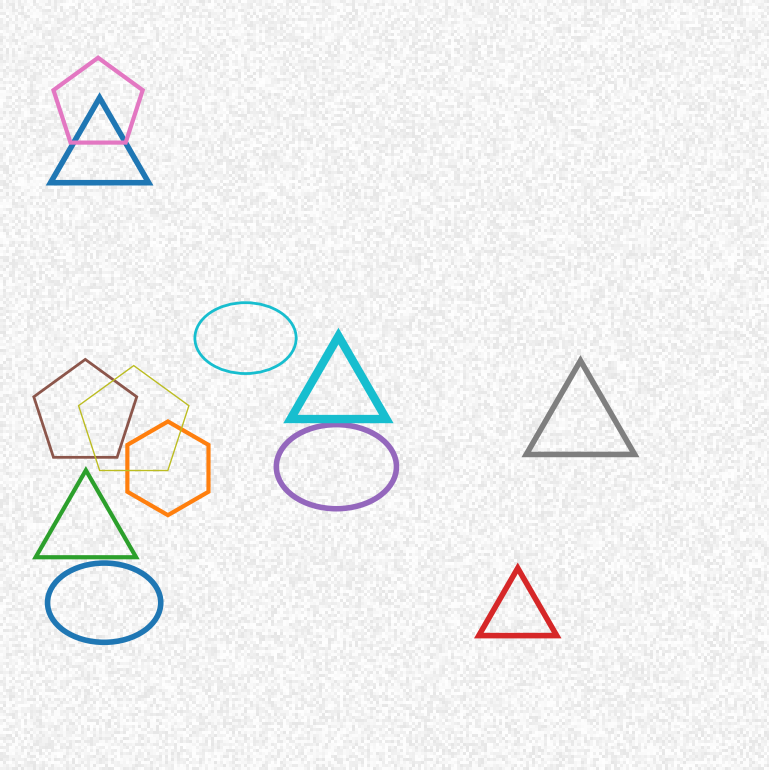[{"shape": "triangle", "thickness": 2, "radius": 0.37, "center": [0.129, 0.799]}, {"shape": "oval", "thickness": 2, "radius": 0.37, "center": [0.135, 0.217]}, {"shape": "hexagon", "thickness": 1.5, "radius": 0.3, "center": [0.218, 0.392]}, {"shape": "triangle", "thickness": 1.5, "radius": 0.38, "center": [0.112, 0.314]}, {"shape": "triangle", "thickness": 2, "radius": 0.29, "center": [0.672, 0.204]}, {"shape": "oval", "thickness": 2, "radius": 0.39, "center": [0.437, 0.394]}, {"shape": "pentagon", "thickness": 1, "radius": 0.35, "center": [0.111, 0.463]}, {"shape": "pentagon", "thickness": 1.5, "radius": 0.3, "center": [0.127, 0.864]}, {"shape": "triangle", "thickness": 2, "radius": 0.41, "center": [0.754, 0.45]}, {"shape": "pentagon", "thickness": 0.5, "radius": 0.38, "center": [0.174, 0.45]}, {"shape": "oval", "thickness": 1, "radius": 0.33, "center": [0.319, 0.561]}, {"shape": "triangle", "thickness": 3, "radius": 0.36, "center": [0.44, 0.492]}]